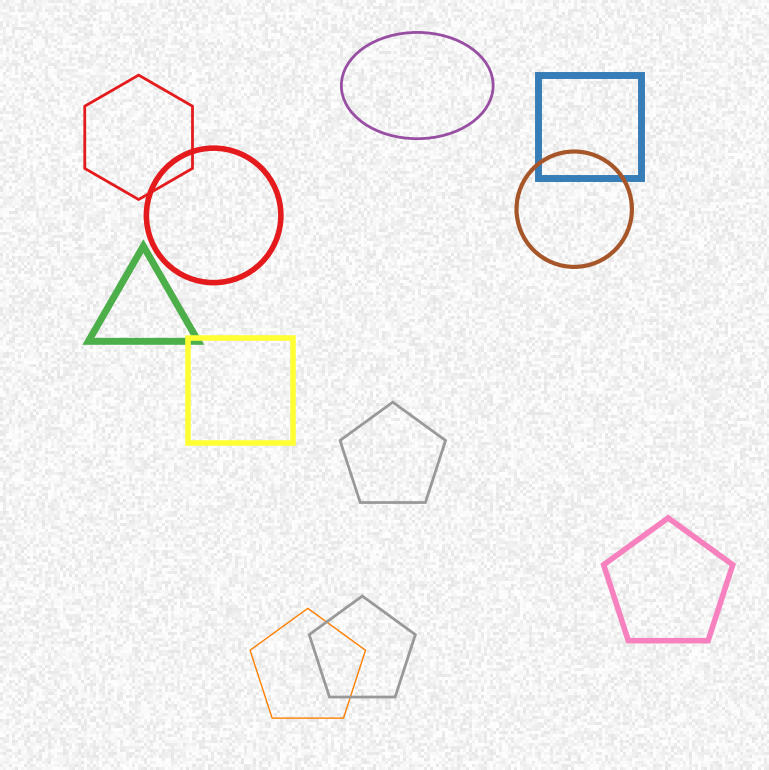[{"shape": "hexagon", "thickness": 1, "radius": 0.4, "center": [0.18, 0.822]}, {"shape": "circle", "thickness": 2, "radius": 0.44, "center": [0.277, 0.72]}, {"shape": "square", "thickness": 2.5, "radius": 0.33, "center": [0.765, 0.836]}, {"shape": "triangle", "thickness": 2.5, "radius": 0.41, "center": [0.186, 0.598]}, {"shape": "oval", "thickness": 1, "radius": 0.49, "center": [0.542, 0.889]}, {"shape": "pentagon", "thickness": 0.5, "radius": 0.39, "center": [0.4, 0.131]}, {"shape": "square", "thickness": 2, "radius": 0.34, "center": [0.312, 0.493]}, {"shape": "circle", "thickness": 1.5, "radius": 0.37, "center": [0.746, 0.728]}, {"shape": "pentagon", "thickness": 2, "radius": 0.44, "center": [0.868, 0.239]}, {"shape": "pentagon", "thickness": 1, "radius": 0.36, "center": [0.51, 0.406]}, {"shape": "pentagon", "thickness": 1, "radius": 0.36, "center": [0.471, 0.153]}]